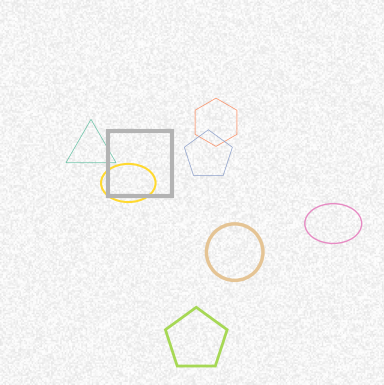[{"shape": "triangle", "thickness": 0.5, "radius": 0.38, "center": [0.236, 0.615]}, {"shape": "hexagon", "thickness": 0.5, "radius": 0.31, "center": [0.561, 0.682]}, {"shape": "pentagon", "thickness": 0.5, "radius": 0.33, "center": [0.541, 0.597]}, {"shape": "oval", "thickness": 1, "radius": 0.37, "center": [0.866, 0.419]}, {"shape": "pentagon", "thickness": 2, "radius": 0.42, "center": [0.51, 0.118]}, {"shape": "oval", "thickness": 1.5, "radius": 0.35, "center": [0.333, 0.525]}, {"shape": "circle", "thickness": 2.5, "radius": 0.37, "center": [0.61, 0.345]}, {"shape": "square", "thickness": 3, "radius": 0.42, "center": [0.363, 0.575]}]